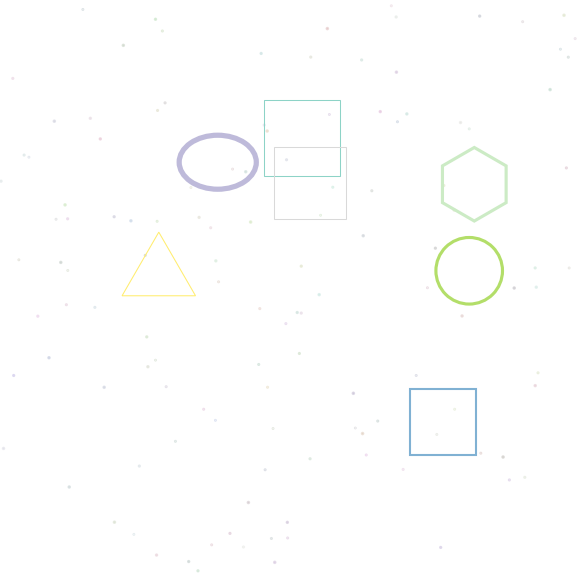[{"shape": "square", "thickness": 0.5, "radius": 0.33, "center": [0.523, 0.76]}, {"shape": "oval", "thickness": 2.5, "radius": 0.33, "center": [0.377, 0.718]}, {"shape": "square", "thickness": 1, "radius": 0.29, "center": [0.767, 0.268]}, {"shape": "circle", "thickness": 1.5, "radius": 0.29, "center": [0.812, 0.53]}, {"shape": "square", "thickness": 0.5, "radius": 0.31, "center": [0.536, 0.682]}, {"shape": "hexagon", "thickness": 1.5, "radius": 0.32, "center": [0.821, 0.68]}, {"shape": "triangle", "thickness": 0.5, "radius": 0.37, "center": [0.275, 0.524]}]